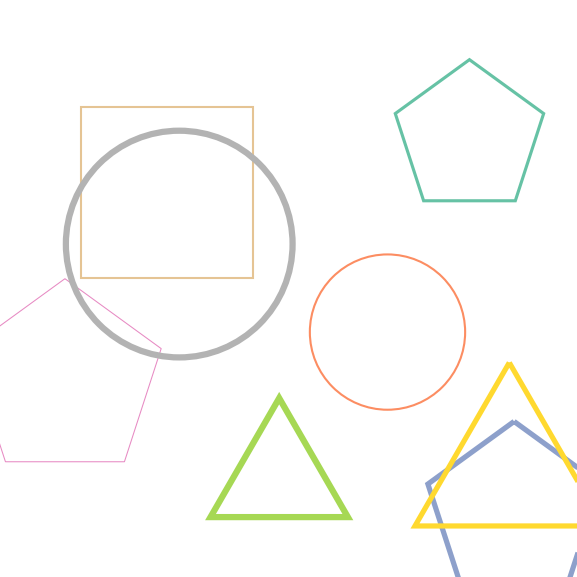[{"shape": "pentagon", "thickness": 1.5, "radius": 0.68, "center": [0.813, 0.761]}, {"shape": "circle", "thickness": 1, "radius": 0.67, "center": [0.671, 0.424]}, {"shape": "pentagon", "thickness": 2.5, "radius": 0.78, "center": [0.89, 0.112]}, {"shape": "pentagon", "thickness": 0.5, "radius": 0.88, "center": [0.112, 0.341]}, {"shape": "triangle", "thickness": 3, "radius": 0.69, "center": [0.483, 0.172]}, {"shape": "triangle", "thickness": 2.5, "radius": 0.94, "center": [0.882, 0.183]}, {"shape": "square", "thickness": 1, "radius": 0.74, "center": [0.289, 0.666]}, {"shape": "circle", "thickness": 3, "radius": 0.98, "center": [0.31, 0.577]}]